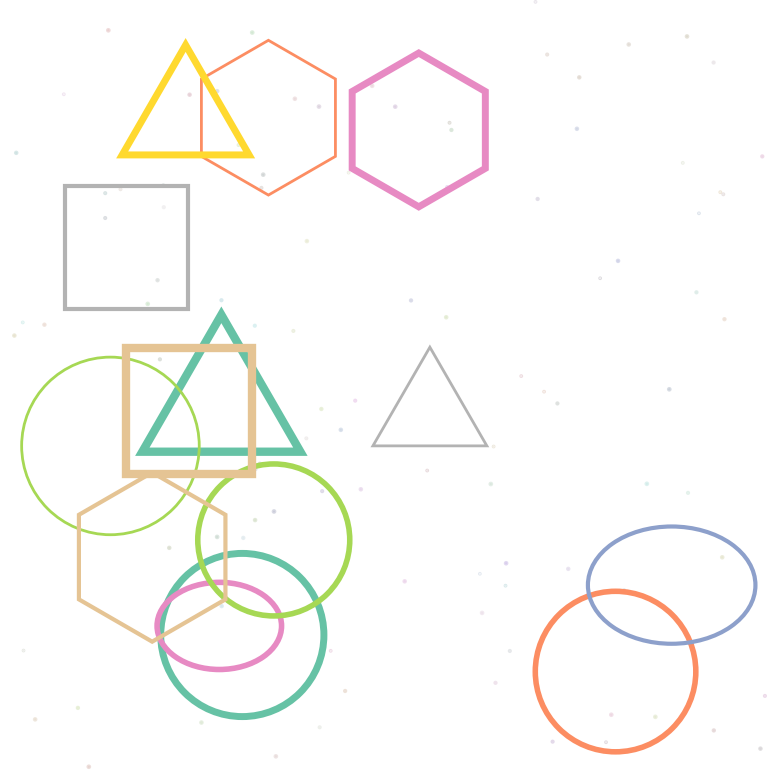[{"shape": "circle", "thickness": 2.5, "radius": 0.53, "center": [0.315, 0.175]}, {"shape": "triangle", "thickness": 3, "radius": 0.59, "center": [0.287, 0.473]}, {"shape": "circle", "thickness": 2, "radius": 0.52, "center": [0.799, 0.128]}, {"shape": "hexagon", "thickness": 1, "radius": 0.5, "center": [0.349, 0.847]}, {"shape": "oval", "thickness": 1.5, "radius": 0.54, "center": [0.872, 0.24]}, {"shape": "hexagon", "thickness": 2.5, "radius": 0.5, "center": [0.544, 0.831]}, {"shape": "oval", "thickness": 2, "radius": 0.4, "center": [0.285, 0.187]}, {"shape": "circle", "thickness": 1, "radius": 0.58, "center": [0.143, 0.421]}, {"shape": "circle", "thickness": 2, "radius": 0.49, "center": [0.356, 0.299]}, {"shape": "triangle", "thickness": 2.5, "radius": 0.48, "center": [0.241, 0.846]}, {"shape": "square", "thickness": 3, "radius": 0.41, "center": [0.245, 0.466]}, {"shape": "hexagon", "thickness": 1.5, "radius": 0.55, "center": [0.198, 0.277]}, {"shape": "triangle", "thickness": 1, "radius": 0.43, "center": [0.558, 0.464]}, {"shape": "square", "thickness": 1.5, "radius": 0.4, "center": [0.165, 0.679]}]